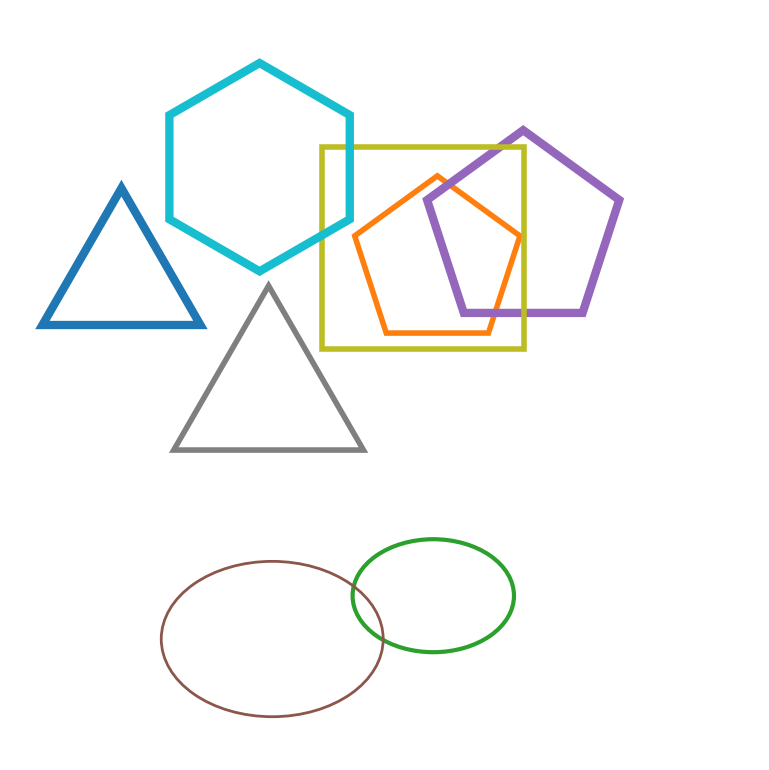[{"shape": "triangle", "thickness": 3, "radius": 0.59, "center": [0.158, 0.637]}, {"shape": "pentagon", "thickness": 2, "radius": 0.56, "center": [0.568, 0.659]}, {"shape": "oval", "thickness": 1.5, "radius": 0.52, "center": [0.563, 0.226]}, {"shape": "pentagon", "thickness": 3, "radius": 0.66, "center": [0.679, 0.7]}, {"shape": "oval", "thickness": 1, "radius": 0.72, "center": [0.354, 0.17]}, {"shape": "triangle", "thickness": 2, "radius": 0.71, "center": [0.349, 0.487]}, {"shape": "square", "thickness": 2, "radius": 0.65, "center": [0.549, 0.678]}, {"shape": "hexagon", "thickness": 3, "radius": 0.68, "center": [0.337, 0.783]}]